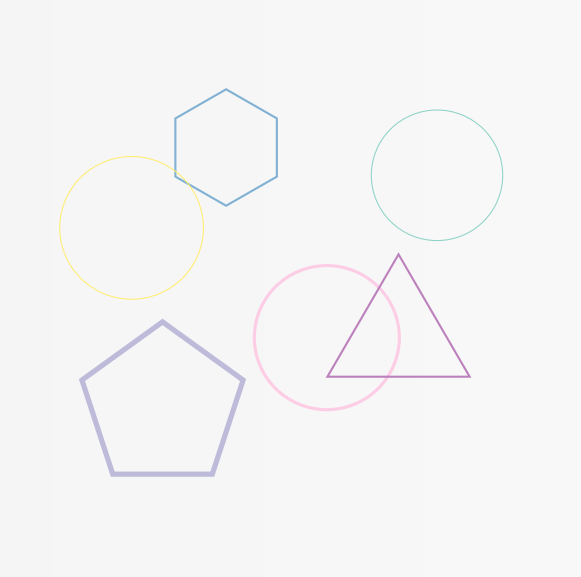[{"shape": "circle", "thickness": 0.5, "radius": 0.57, "center": [0.752, 0.696]}, {"shape": "pentagon", "thickness": 2.5, "radius": 0.73, "center": [0.28, 0.296]}, {"shape": "hexagon", "thickness": 1, "radius": 0.5, "center": [0.389, 0.744]}, {"shape": "circle", "thickness": 1.5, "radius": 0.62, "center": [0.562, 0.414]}, {"shape": "triangle", "thickness": 1, "radius": 0.71, "center": [0.686, 0.417]}, {"shape": "circle", "thickness": 0.5, "radius": 0.62, "center": [0.226, 0.605]}]